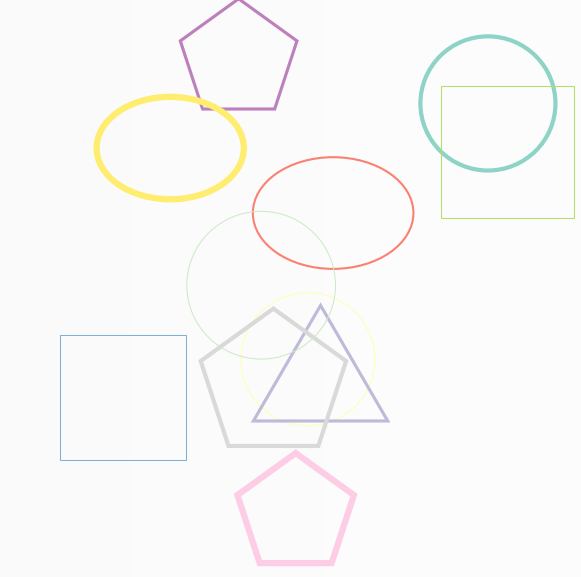[{"shape": "circle", "thickness": 2, "radius": 0.58, "center": [0.839, 0.82]}, {"shape": "circle", "thickness": 0.5, "radius": 0.58, "center": [0.53, 0.377]}, {"shape": "triangle", "thickness": 1.5, "radius": 0.67, "center": [0.551, 0.337]}, {"shape": "oval", "thickness": 1, "radius": 0.69, "center": [0.573, 0.63]}, {"shape": "square", "thickness": 0.5, "radius": 0.54, "center": [0.211, 0.311]}, {"shape": "square", "thickness": 0.5, "radius": 0.57, "center": [0.873, 0.736]}, {"shape": "pentagon", "thickness": 3, "radius": 0.53, "center": [0.509, 0.109]}, {"shape": "pentagon", "thickness": 2, "radius": 0.66, "center": [0.47, 0.333]}, {"shape": "pentagon", "thickness": 1.5, "radius": 0.53, "center": [0.411, 0.896]}, {"shape": "circle", "thickness": 0.5, "radius": 0.64, "center": [0.449, 0.505]}, {"shape": "oval", "thickness": 3, "radius": 0.63, "center": [0.293, 0.743]}]